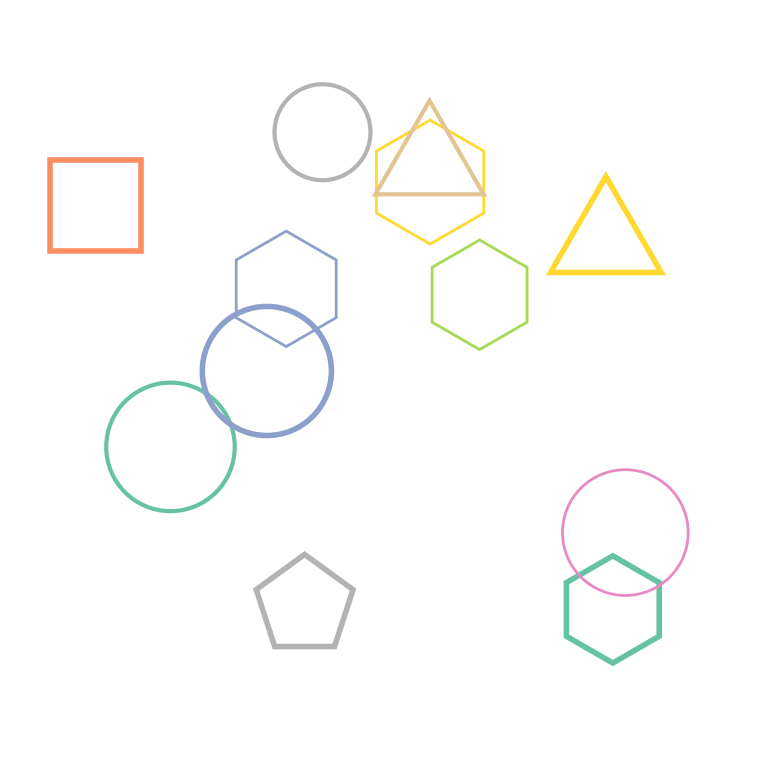[{"shape": "hexagon", "thickness": 2, "radius": 0.35, "center": [0.796, 0.209]}, {"shape": "circle", "thickness": 1.5, "radius": 0.42, "center": [0.221, 0.42]}, {"shape": "square", "thickness": 2, "radius": 0.3, "center": [0.124, 0.733]}, {"shape": "hexagon", "thickness": 1, "radius": 0.37, "center": [0.372, 0.625]}, {"shape": "circle", "thickness": 2, "radius": 0.42, "center": [0.347, 0.518]}, {"shape": "circle", "thickness": 1, "radius": 0.41, "center": [0.812, 0.308]}, {"shape": "hexagon", "thickness": 1, "radius": 0.36, "center": [0.623, 0.617]}, {"shape": "hexagon", "thickness": 1, "radius": 0.4, "center": [0.559, 0.764]}, {"shape": "triangle", "thickness": 2, "radius": 0.42, "center": [0.787, 0.688]}, {"shape": "triangle", "thickness": 1.5, "radius": 0.41, "center": [0.558, 0.788]}, {"shape": "circle", "thickness": 1.5, "radius": 0.31, "center": [0.419, 0.828]}, {"shape": "pentagon", "thickness": 2, "radius": 0.33, "center": [0.396, 0.214]}]